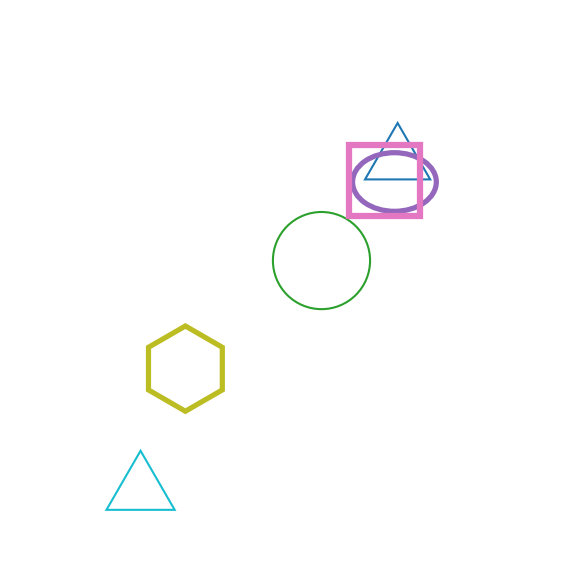[{"shape": "triangle", "thickness": 1, "radius": 0.33, "center": [0.689, 0.721]}, {"shape": "circle", "thickness": 1, "radius": 0.42, "center": [0.557, 0.548]}, {"shape": "oval", "thickness": 2.5, "radius": 0.36, "center": [0.683, 0.684]}, {"shape": "square", "thickness": 3, "radius": 0.31, "center": [0.666, 0.687]}, {"shape": "hexagon", "thickness": 2.5, "radius": 0.37, "center": [0.321, 0.361]}, {"shape": "triangle", "thickness": 1, "radius": 0.34, "center": [0.243, 0.15]}]